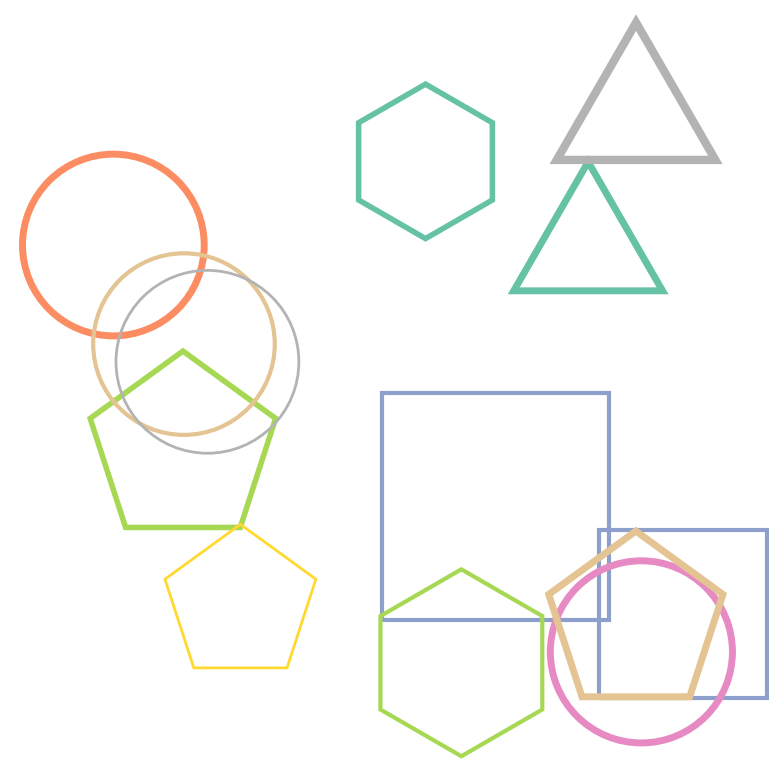[{"shape": "triangle", "thickness": 2.5, "radius": 0.56, "center": [0.764, 0.678]}, {"shape": "hexagon", "thickness": 2, "radius": 0.5, "center": [0.553, 0.79]}, {"shape": "circle", "thickness": 2.5, "radius": 0.59, "center": [0.147, 0.682]}, {"shape": "square", "thickness": 1.5, "radius": 0.74, "center": [0.644, 0.342]}, {"shape": "square", "thickness": 1.5, "radius": 0.55, "center": [0.887, 0.203]}, {"shape": "circle", "thickness": 2.5, "radius": 0.59, "center": [0.833, 0.153]}, {"shape": "hexagon", "thickness": 1.5, "radius": 0.61, "center": [0.599, 0.139]}, {"shape": "pentagon", "thickness": 2, "radius": 0.63, "center": [0.238, 0.417]}, {"shape": "pentagon", "thickness": 1, "radius": 0.52, "center": [0.312, 0.216]}, {"shape": "circle", "thickness": 1.5, "radius": 0.59, "center": [0.239, 0.553]}, {"shape": "pentagon", "thickness": 2.5, "radius": 0.59, "center": [0.826, 0.191]}, {"shape": "circle", "thickness": 1, "radius": 0.59, "center": [0.269, 0.53]}, {"shape": "triangle", "thickness": 3, "radius": 0.59, "center": [0.826, 0.852]}]